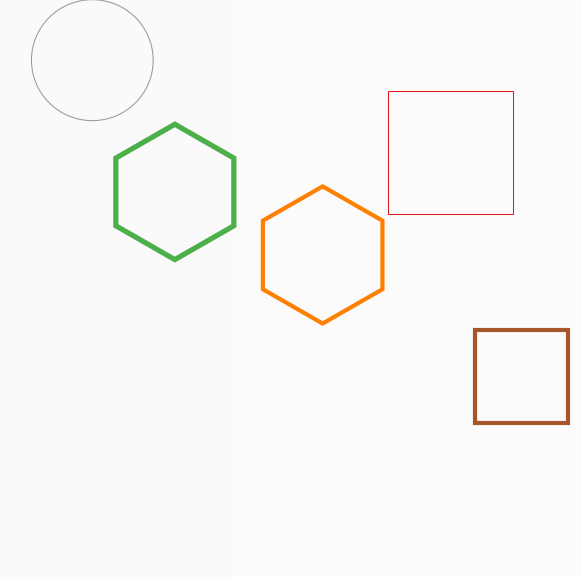[{"shape": "square", "thickness": 0.5, "radius": 0.53, "center": [0.775, 0.735]}, {"shape": "hexagon", "thickness": 2.5, "radius": 0.59, "center": [0.301, 0.667]}, {"shape": "hexagon", "thickness": 2, "radius": 0.59, "center": [0.555, 0.558]}, {"shape": "square", "thickness": 2, "radius": 0.4, "center": [0.897, 0.347]}, {"shape": "circle", "thickness": 0.5, "radius": 0.52, "center": [0.159, 0.895]}]